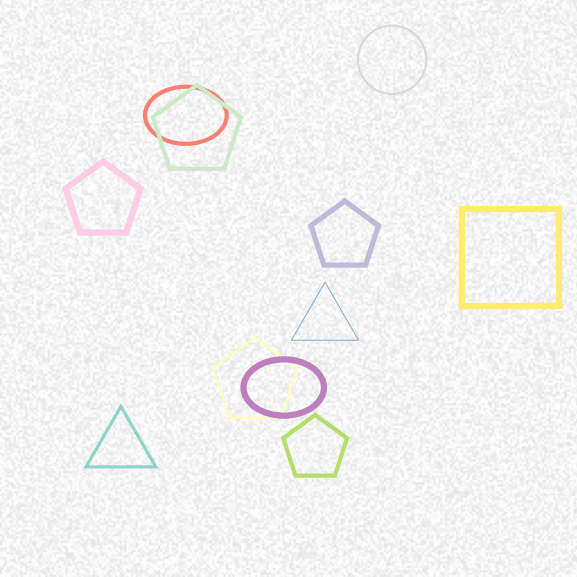[{"shape": "triangle", "thickness": 1.5, "radius": 0.35, "center": [0.209, 0.226]}, {"shape": "pentagon", "thickness": 1, "radius": 0.38, "center": [0.442, 0.338]}, {"shape": "pentagon", "thickness": 2.5, "radius": 0.31, "center": [0.597, 0.59]}, {"shape": "oval", "thickness": 2, "radius": 0.35, "center": [0.322, 0.799]}, {"shape": "triangle", "thickness": 0.5, "radius": 0.34, "center": [0.563, 0.443]}, {"shape": "pentagon", "thickness": 2, "radius": 0.29, "center": [0.546, 0.222]}, {"shape": "pentagon", "thickness": 3, "radius": 0.34, "center": [0.179, 0.651]}, {"shape": "circle", "thickness": 1, "radius": 0.3, "center": [0.679, 0.896]}, {"shape": "oval", "thickness": 3, "radius": 0.35, "center": [0.491, 0.328]}, {"shape": "pentagon", "thickness": 2, "radius": 0.4, "center": [0.341, 0.772]}, {"shape": "square", "thickness": 3, "radius": 0.42, "center": [0.884, 0.553]}]